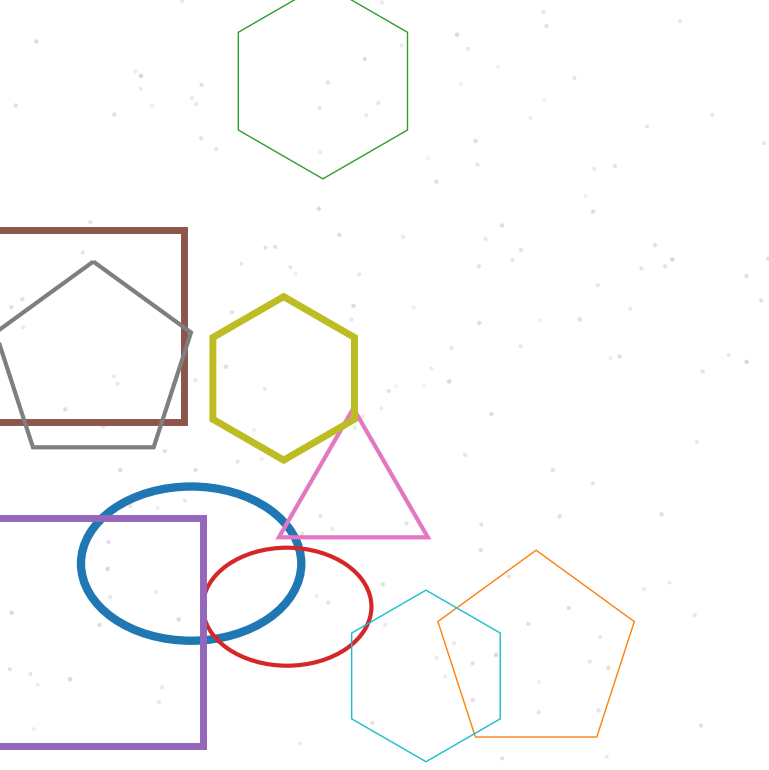[{"shape": "oval", "thickness": 3, "radius": 0.72, "center": [0.248, 0.268]}, {"shape": "pentagon", "thickness": 0.5, "radius": 0.67, "center": [0.696, 0.151]}, {"shape": "hexagon", "thickness": 0.5, "radius": 0.63, "center": [0.419, 0.895]}, {"shape": "oval", "thickness": 1.5, "radius": 0.55, "center": [0.373, 0.212]}, {"shape": "square", "thickness": 2.5, "radius": 0.74, "center": [0.116, 0.179]}, {"shape": "square", "thickness": 2.5, "radius": 0.62, "center": [0.114, 0.577]}, {"shape": "triangle", "thickness": 1.5, "radius": 0.56, "center": [0.459, 0.358]}, {"shape": "pentagon", "thickness": 1.5, "radius": 0.67, "center": [0.121, 0.527]}, {"shape": "hexagon", "thickness": 2.5, "radius": 0.53, "center": [0.368, 0.509]}, {"shape": "hexagon", "thickness": 0.5, "radius": 0.56, "center": [0.553, 0.122]}]